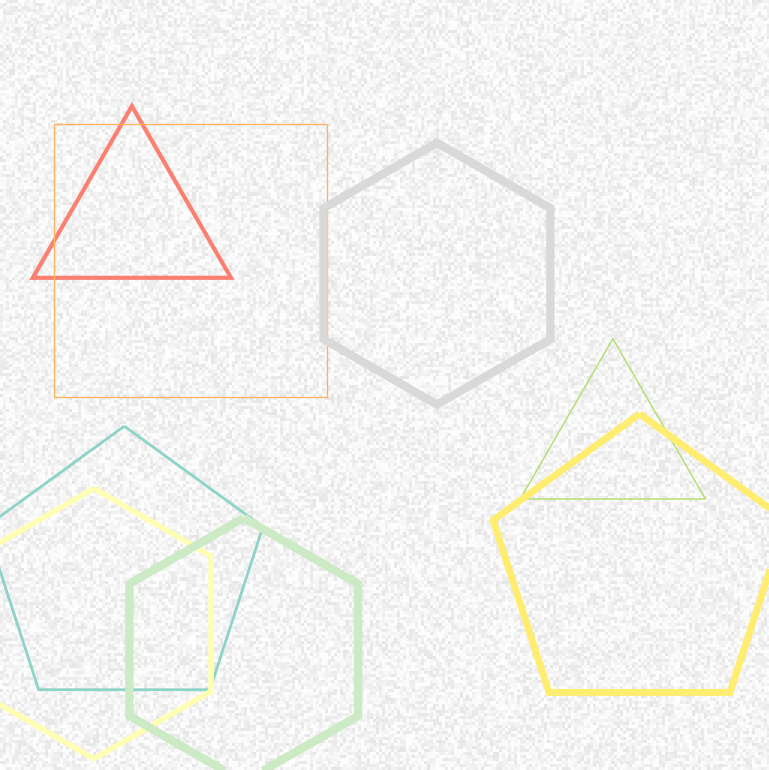[{"shape": "pentagon", "thickness": 1, "radius": 0.95, "center": [0.161, 0.257]}, {"shape": "hexagon", "thickness": 2, "radius": 0.88, "center": [0.122, 0.19]}, {"shape": "triangle", "thickness": 1.5, "radius": 0.74, "center": [0.171, 0.714]}, {"shape": "square", "thickness": 0.5, "radius": 0.89, "center": [0.248, 0.662]}, {"shape": "triangle", "thickness": 0.5, "radius": 0.69, "center": [0.796, 0.421]}, {"shape": "hexagon", "thickness": 3, "radius": 0.85, "center": [0.567, 0.645]}, {"shape": "hexagon", "thickness": 3, "radius": 0.86, "center": [0.317, 0.156]}, {"shape": "pentagon", "thickness": 2.5, "radius": 1.0, "center": [0.831, 0.263]}]